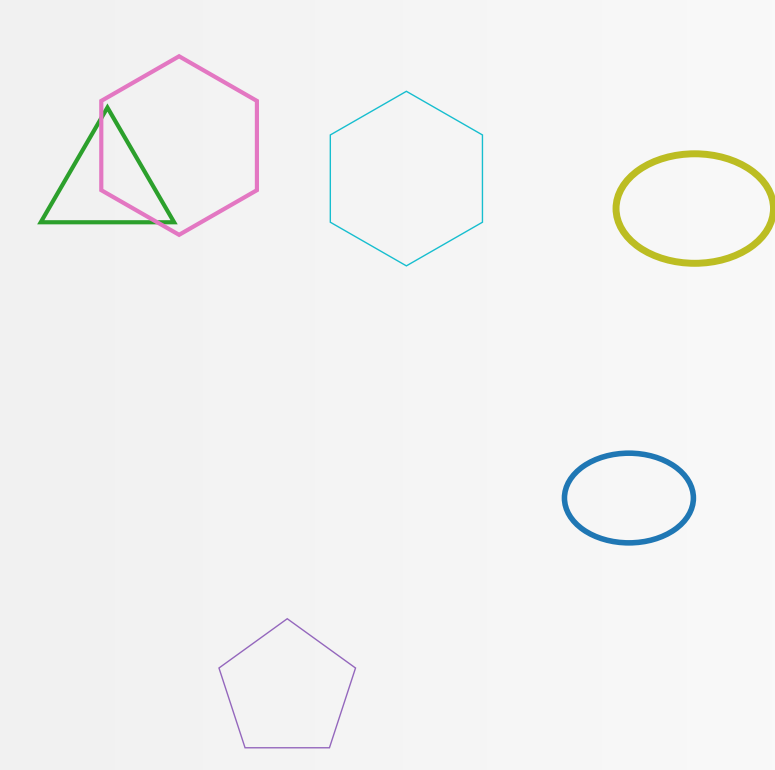[{"shape": "oval", "thickness": 2, "radius": 0.42, "center": [0.812, 0.353]}, {"shape": "triangle", "thickness": 1.5, "radius": 0.5, "center": [0.139, 0.761]}, {"shape": "pentagon", "thickness": 0.5, "radius": 0.46, "center": [0.371, 0.104]}, {"shape": "hexagon", "thickness": 1.5, "radius": 0.58, "center": [0.231, 0.811]}, {"shape": "oval", "thickness": 2.5, "radius": 0.51, "center": [0.896, 0.729]}, {"shape": "hexagon", "thickness": 0.5, "radius": 0.57, "center": [0.524, 0.768]}]